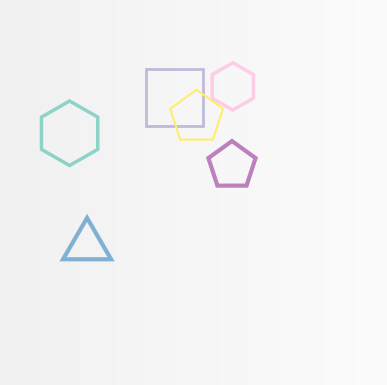[{"shape": "hexagon", "thickness": 2.5, "radius": 0.42, "center": [0.18, 0.654]}, {"shape": "square", "thickness": 2, "radius": 0.37, "center": [0.449, 0.746]}, {"shape": "triangle", "thickness": 3, "radius": 0.36, "center": [0.225, 0.362]}, {"shape": "hexagon", "thickness": 2.5, "radius": 0.31, "center": [0.601, 0.776]}, {"shape": "pentagon", "thickness": 3, "radius": 0.32, "center": [0.599, 0.57]}, {"shape": "pentagon", "thickness": 1.5, "radius": 0.36, "center": [0.507, 0.695]}]